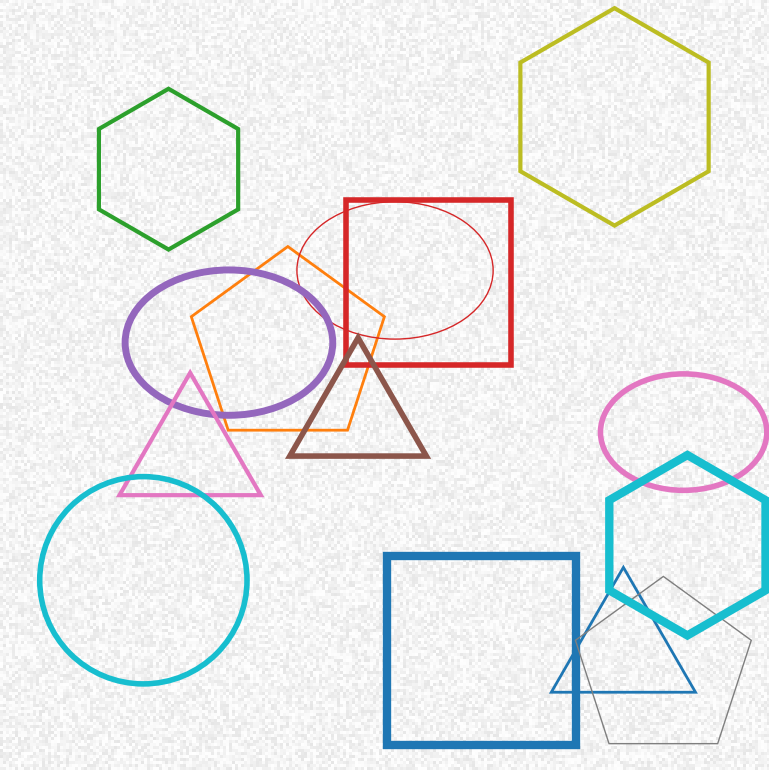[{"shape": "square", "thickness": 3, "radius": 0.61, "center": [0.625, 0.155]}, {"shape": "triangle", "thickness": 1, "radius": 0.54, "center": [0.81, 0.155]}, {"shape": "pentagon", "thickness": 1, "radius": 0.66, "center": [0.374, 0.548]}, {"shape": "hexagon", "thickness": 1.5, "radius": 0.52, "center": [0.219, 0.78]}, {"shape": "square", "thickness": 2, "radius": 0.53, "center": [0.556, 0.634]}, {"shape": "oval", "thickness": 0.5, "radius": 0.64, "center": [0.513, 0.649]}, {"shape": "oval", "thickness": 2.5, "radius": 0.67, "center": [0.297, 0.555]}, {"shape": "triangle", "thickness": 2, "radius": 0.51, "center": [0.465, 0.459]}, {"shape": "oval", "thickness": 2, "radius": 0.54, "center": [0.888, 0.439]}, {"shape": "triangle", "thickness": 1.5, "radius": 0.53, "center": [0.247, 0.41]}, {"shape": "pentagon", "thickness": 0.5, "radius": 0.6, "center": [0.861, 0.131]}, {"shape": "hexagon", "thickness": 1.5, "radius": 0.71, "center": [0.798, 0.848]}, {"shape": "hexagon", "thickness": 3, "radius": 0.59, "center": [0.893, 0.292]}, {"shape": "circle", "thickness": 2, "radius": 0.67, "center": [0.186, 0.246]}]